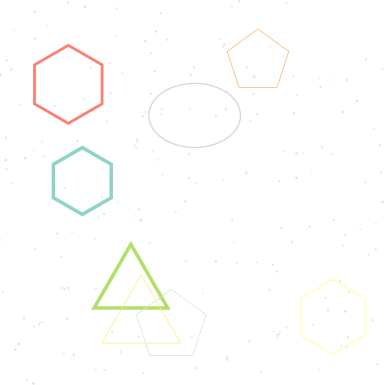[{"shape": "hexagon", "thickness": 2.5, "radius": 0.43, "center": [0.214, 0.53]}, {"shape": "hexagon", "thickness": 1, "radius": 0.48, "center": [0.864, 0.178]}, {"shape": "hexagon", "thickness": 2, "radius": 0.51, "center": [0.177, 0.781]}, {"shape": "pentagon", "thickness": 0.5, "radius": 0.42, "center": [0.67, 0.84]}, {"shape": "triangle", "thickness": 2.5, "radius": 0.55, "center": [0.34, 0.255]}, {"shape": "oval", "thickness": 1, "radius": 0.6, "center": [0.506, 0.7]}, {"shape": "pentagon", "thickness": 0.5, "radius": 0.47, "center": [0.445, 0.153]}, {"shape": "triangle", "thickness": 0.5, "radius": 0.59, "center": [0.367, 0.168]}]